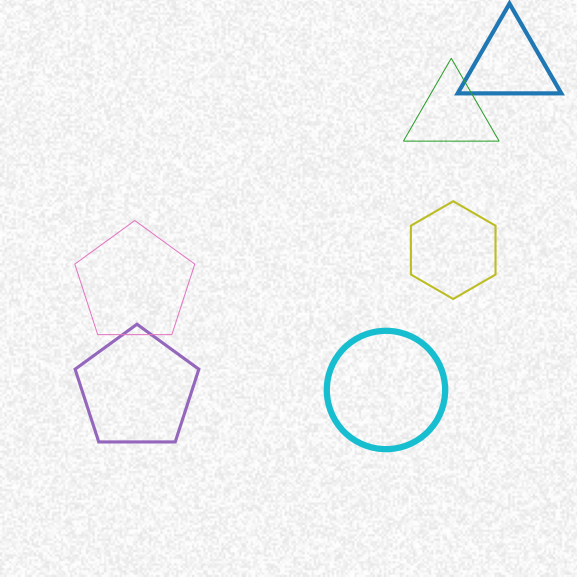[{"shape": "triangle", "thickness": 2, "radius": 0.52, "center": [0.882, 0.889]}, {"shape": "triangle", "thickness": 0.5, "radius": 0.48, "center": [0.781, 0.803]}, {"shape": "pentagon", "thickness": 1.5, "radius": 0.56, "center": [0.237, 0.325]}, {"shape": "pentagon", "thickness": 0.5, "radius": 0.55, "center": [0.233, 0.508]}, {"shape": "hexagon", "thickness": 1, "radius": 0.42, "center": [0.785, 0.566]}, {"shape": "circle", "thickness": 3, "radius": 0.51, "center": [0.668, 0.324]}]